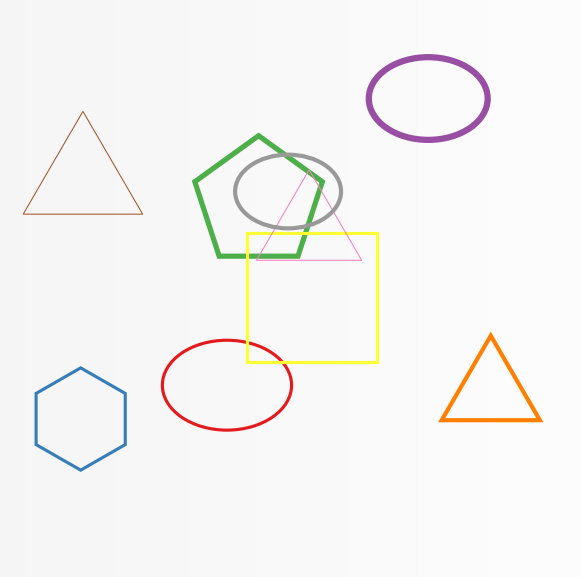[{"shape": "oval", "thickness": 1.5, "radius": 0.56, "center": [0.39, 0.332]}, {"shape": "hexagon", "thickness": 1.5, "radius": 0.44, "center": [0.139, 0.274]}, {"shape": "pentagon", "thickness": 2.5, "radius": 0.58, "center": [0.445, 0.649]}, {"shape": "oval", "thickness": 3, "radius": 0.51, "center": [0.737, 0.829]}, {"shape": "triangle", "thickness": 2, "radius": 0.49, "center": [0.844, 0.32]}, {"shape": "square", "thickness": 1.5, "radius": 0.56, "center": [0.536, 0.484]}, {"shape": "triangle", "thickness": 0.5, "radius": 0.59, "center": [0.143, 0.688]}, {"shape": "triangle", "thickness": 0.5, "radius": 0.52, "center": [0.532, 0.601]}, {"shape": "oval", "thickness": 2, "radius": 0.46, "center": [0.496, 0.668]}]